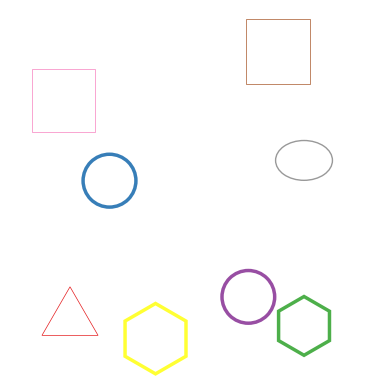[{"shape": "triangle", "thickness": 0.5, "radius": 0.42, "center": [0.182, 0.171]}, {"shape": "circle", "thickness": 2.5, "radius": 0.34, "center": [0.284, 0.531]}, {"shape": "hexagon", "thickness": 2.5, "radius": 0.38, "center": [0.79, 0.153]}, {"shape": "circle", "thickness": 2.5, "radius": 0.34, "center": [0.645, 0.229]}, {"shape": "hexagon", "thickness": 2.5, "radius": 0.46, "center": [0.404, 0.12]}, {"shape": "square", "thickness": 0.5, "radius": 0.42, "center": [0.721, 0.866]}, {"shape": "square", "thickness": 0.5, "radius": 0.41, "center": [0.165, 0.739]}, {"shape": "oval", "thickness": 1, "radius": 0.37, "center": [0.79, 0.583]}]